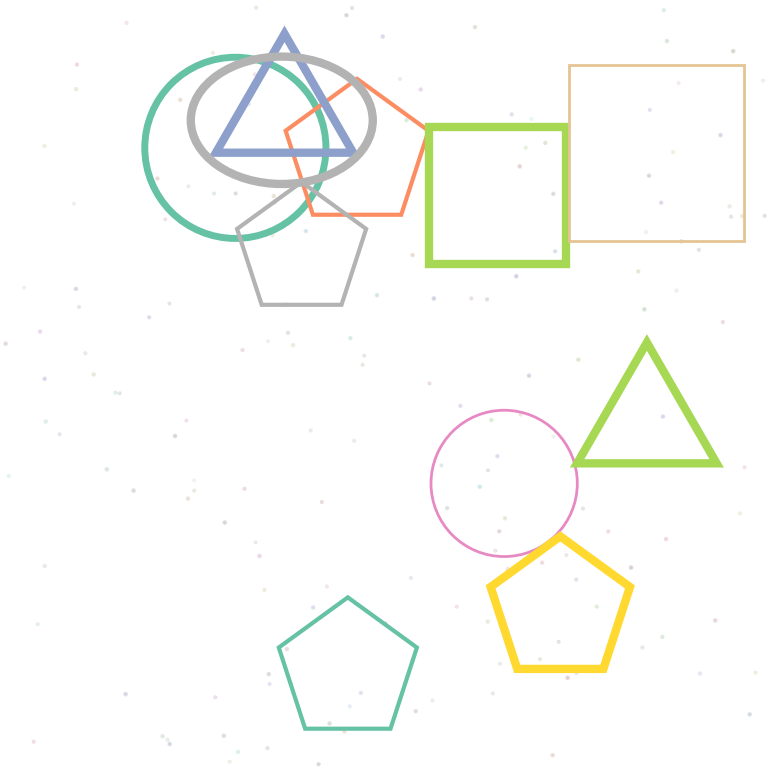[{"shape": "circle", "thickness": 2.5, "radius": 0.59, "center": [0.306, 0.808]}, {"shape": "pentagon", "thickness": 1.5, "radius": 0.47, "center": [0.452, 0.13]}, {"shape": "pentagon", "thickness": 1.5, "radius": 0.49, "center": [0.464, 0.8]}, {"shape": "triangle", "thickness": 3, "radius": 0.51, "center": [0.37, 0.853]}, {"shape": "circle", "thickness": 1, "radius": 0.48, "center": [0.655, 0.372]}, {"shape": "triangle", "thickness": 3, "radius": 0.52, "center": [0.84, 0.451]}, {"shape": "square", "thickness": 3, "radius": 0.45, "center": [0.647, 0.747]}, {"shape": "pentagon", "thickness": 3, "radius": 0.48, "center": [0.728, 0.208]}, {"shape": "square", "thickness": 1, "radius": 0.57, "center": [0.853, 0.801]}, {"shape": "oval", "thickness": 3, "radius": 0.59, "center": [0.366, 0.844]}, {"shape": "pentagon", "thickness": 1.5, "radius": 0.44, "center": [0.392, 0.675]}]